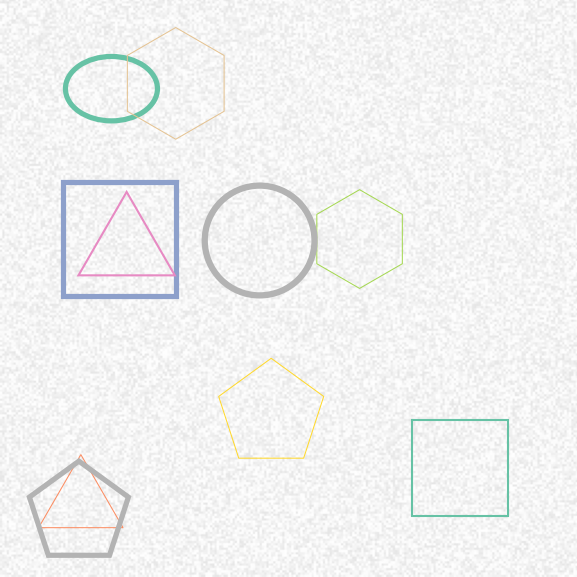[{"shape": "oval", "thickness": 2.5, "radius": 0.4, "center": [0.193, 0.846]}, {"shape": "square", "thickness": 1, "radius": 0.42, "center": [0.797, 0.189]}, {"shape": "triangle", "thickness": 0.5, "radius": 0.42, "center": [0.14, 0.128]}, {"shape": "square", "thickness": 2.5, "radius": 0.49, "center": [0.207, 0.585]}, {"shape": "triangle", "thickness": 1, "radius": 0.48, "center": [0.219, 0.571]}, {"shape": "hexagon", "thickness": 0.5, "radius": 0.43, "center": [0.623, 0.585]}, {"shape": "pentagon", "thickness": 0.5, "radius": 0.48, "center": [0.47, 0.283]}, {"shape": "hexagon", "thickness": 0.5, "radius": 0.48, "center": [0.304, 0.855]}, {"shape": "pentagon", "thickness": 2.5, "radius": 0.45, "center": [0.137, 0.111]}, {"shape": "circle", "thickness": 3, "radius": 0.48, "center": [0.45, 0.583]}]